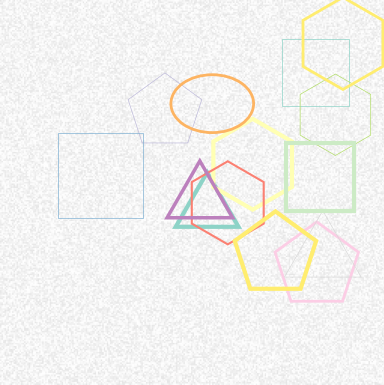[{"shape": "triangle", "thickness": 3, "radius": 0.47, "center": [0.538, 0.458]}, {"shape": "square", "thickness": 0.5, "radius": 0.44, "center": [0.819, 0.811]}, {"shape": "hexagon", "thickness": 3, "radius": 0.59, "center": [0.656, 0.573]}, {"shape": "pentagon", "thickness": 0.5, "radius": 0.5, "center": [0.428, 0.71]}, {"shape": "hexagon", "thickness": 1.5, "radius": 0.54, "center": [0.592, 0.473]}, {"shape": "square", "thickness": 0.5, "radius": 0.55, "center": [0.26, 0.544]}, {"shape": "oval", "thickness": 2, "radius": 0.54, "center": [0.551, 0.731]}, {"shape": "hexagon", "thickness": 0.5, "radius": 0.53, "center": [0.871, 0.702]}, {"shape": "pentagon", "thickness": 2, "radius": 0.57, "center": [0.823, 0.31]}, {"shape": "triangle", "thickness": 0.5, "radius": 0.58, "center": [0.838, 0.338]}, {"shape": "triangle", "thickness": 2.5, "radius": 0.49, "center": [0.519, 0.484]}, {"shape": "square", "thickness": 3, "radius": 0.44, "center": [0.831, 0.541]}, {"shape": "hexagon", "thickness": 2, "radius": 0.6, "center": [0.891, 0.887]}, {"shape": "pentagon", "thickness": 3, "radius": 0.56, "center": [0.715, 0.34]}]